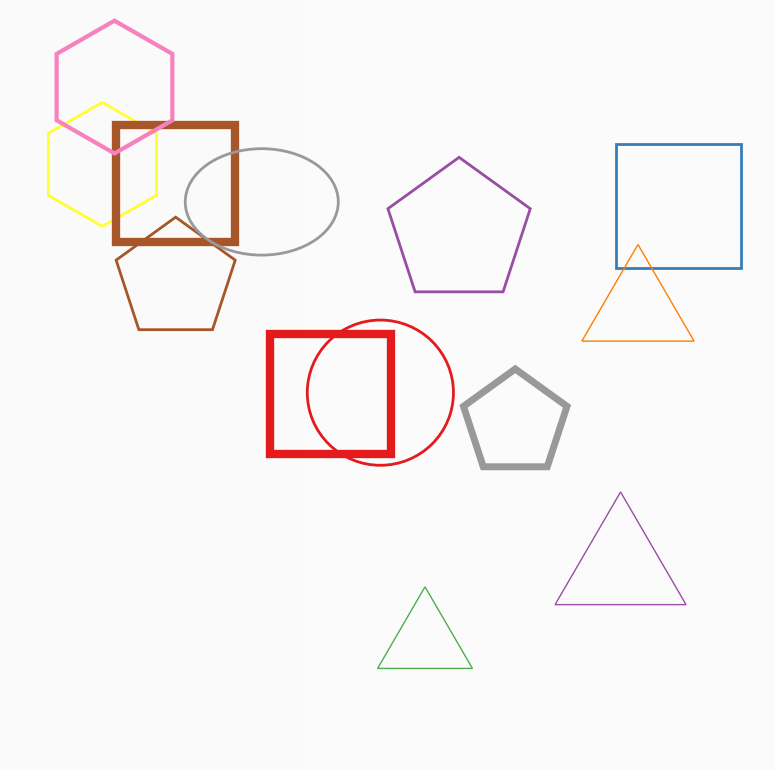[{"shape": "square", "thickness": 3, "radius": 0.39, "center": [0.426, 0.488]}, {"shape": "circle", "thickness": 1, "radius": 0.47, "center": [0.491, 0.49]}, {"shape": "square", "thickness": 1, "radius": 0.4, "center": [0.875, 0.733]}, {"shape": "triangle", "thickness": 0.5, "radius": 0.35, "center": [0.548, 0.167]}, {"shape": "triangle", "thickness": 0.5, "radius": 0.49, "center": [0.801, 0.264]}, {"shape": "pentagon", "thickness": 1, "radius": 0.48, "center": [0.592, 0.699]}, {"shape": "triangle", "thickness": 0.5, "radius": 0.42, "center": [0.823, 0.599]}, {"shape": "hexagon", "thickness": 1, "radius": 0.4, "center": [0.132, 0.787]}, {"shape": "square", "thickness": 3, "radius": 0.38, "center": [0.226, 0.762]}, {"shape": "pentagon", "thickness": 1, "radius": 0.4, "center": [0.227, 0.637]}, {"shape": "hexagon", "thickness": 1.5, "radius": 0.43, "center": [0.148, 0.887]}, {"shape": "oval", "thickness": 1, "radius": 0.49, "center": [0.338, 0.738]}, {"shape": "pentagon", "thickness": 2.5, "radius": 0.35, "center": [0.665, 0.451]}]